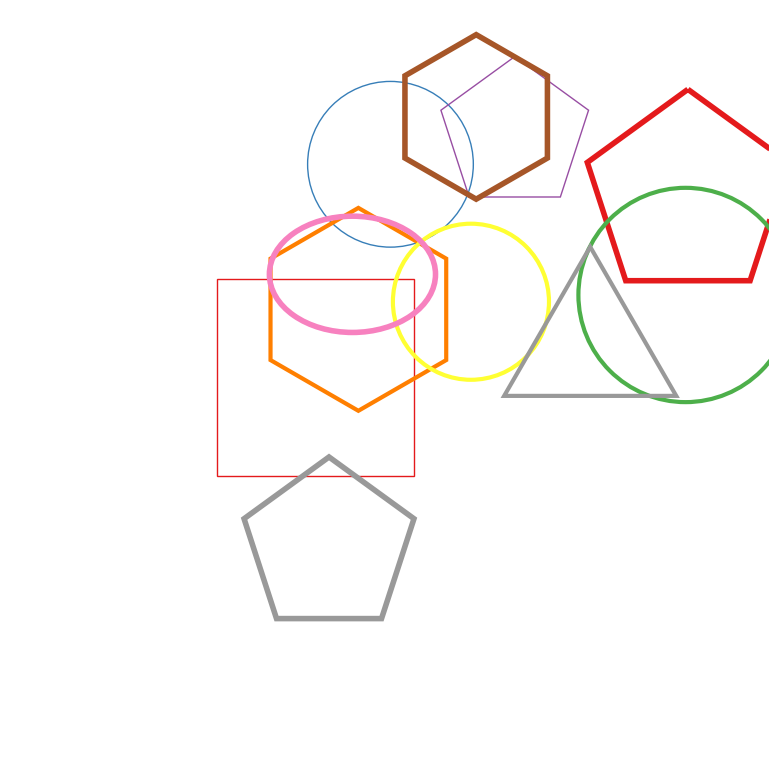[{"shape": "square", "thickness": 0.5, "radius": 0.64, "center": [0.409, 0.509]}, {"shape": "pentagon", "thickness": 2, "radius": 0.69, "center": [0.893, 0.747]}, {"shape": "circle", "thickness": 0.5, "radius": 0.54, "center": [0.507, 0.787]}, {"shape": "circle", "thickness": 1.5, "radius": 0.7, "center": [0.89, 0.617]}, {"shape": "pentagon", "thickness": 0.5, "radius": 0.5, "center": [0.668, 0.826]}, {"shape": "hexagon", "thickness": 1.5, "radius": 0.66, "center": [0.465, 0.598]}, {"shape": "circle", "thickness": 1.5, "radius": 0.51, "center": [0.612, 0.608]}, {"shape": "hexagon", "thickness": 2, "radius": 0.53, "center": [0.618, 0.848]}, {"shape": "oval", "thickness": 2, "radius": 0.54, "center": [0.458, 0.644]}, {"shape": "pentagon", "thickness": 2, "radius": 0.58, "center": [0.427, 0.29]}, {"shape": "triangle", "thickness": 1.5, "radius": 0.65, "center": [0.767, 0.55]}]